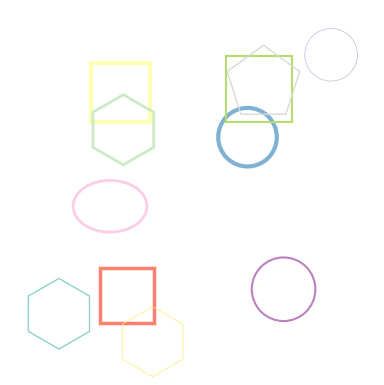[{"shape": "hexagon", "thickness": 1, "radius": 0.46, "center": [0.153, 0.185]}, {"shape": "square", "thickness": 3, "radius": 0.39, "center": [0.313, 0.76]}, {"shape": "circle", "thickness": 0.5, "radius": 0.34, "center": [0.86, 0.858]}, {"shape": "square", "thickness": 2.5, "radius": 0.35, "center": [0.329, 0.232]}, {"shape": "circle", "thickness": 3, "radius": 0.38, "center": [0.643, 0.644]}, {"shape": "square", "thickness": 1.5, "radius": 0.43, "center": [0.673, 0.769]}, {"shape": "oval", "thickness": 2, "radius": 0.48, "center": [0.286, 0.464]}, {"shape": "pentagon", "thickness": 1, "radius": 0.5, "center": [0.684, 0.783]}, {"shape": "circle", "thickness": 1.5, "radius": 0.41, "center": [0.737, 0.249]}, {"shape": "hexagon", "thickness": 2, "radius": 0.46, "center": [0.32, 0.663]}, {"shape": "hexagon", "thickness": 0.5, "radius": 0.45, "center": [0.396, 0.112]}]